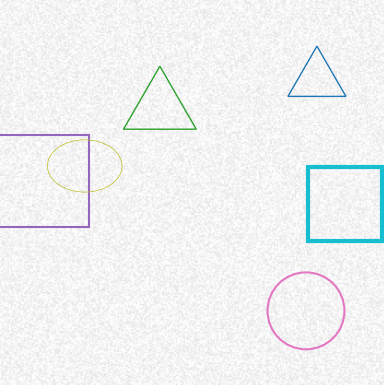[{"shape": "triangle", "thickness": 1, "radius": 0.43, "center": [0.823, 0.793]}, {"shape": "triangle", "thickness": 1, "radius": 0.55, "center": [0.415, 0.719]}, {"shape": "square", "thickness": 1.5, "radius": 0.6, "center": [0.112, 0.531]}, {"shape": "circle", "thickness": 1.5, "radius": 0.5, "center": [0.795, 0.193]}, {"shape": "oval", "thickness": 0.5, "radius": 0.48, "center": [0.22, 0.569]}, {"shape": "square", "thickness": 3, "radius": 0.48, "center": [0.896, 0.47]}]